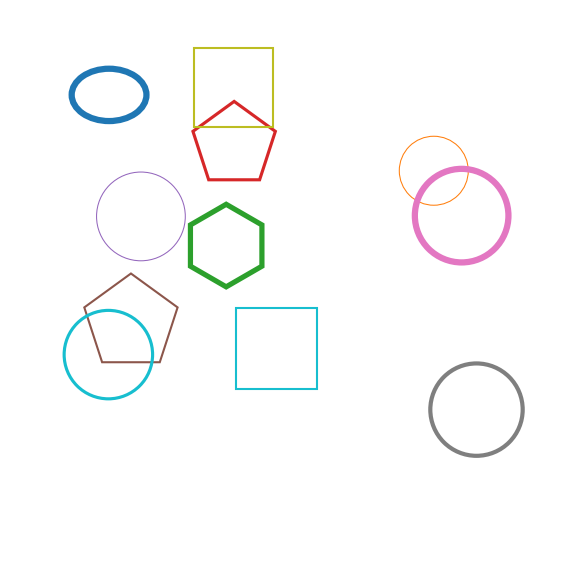[{"shape": "oval", "thickness": 3, "radius": 0.32, "center": [0.189, 0.835]}, {"shape": "circle", "thickness": 0.5, "radius": 0.3, "center": [0.751, 0.703]}, {"shape": "hexagon", "thickness": 2.5, "radius": 0.36, "center": [0.392, 0.574]}, {"shape": "pentagon", "thickness": 1.5, "radius": 0.38, "center": [0.405, 0.748]}, {"shape": "circle", "thickness": 0.5, "radius": 0.38, "center": [0.244, 0.624]}, {"shape": "pentagon", "thickness": 1, "radius": 0.42, "center": [0.227, 0.441]}, {"shape": "circle", "thickness": 3, "radius": 0.41, "center": [0.799, 0.626]}, {"shape": "circle", "thickness": 2, "radius": 0.4, "center": [0.825, 0.29]}, {"shape": "square", "thickness": 1, "radius": 0.34, "center": [0.405, 0.848]}, {"shape": "square", "thickness": 1, "radius": 0.35, "center": [0.479, 0.395]}, {"shape": "circle", "thickness": 1.5, "radius": 0.38, "center": [0.188, 0.385]}]